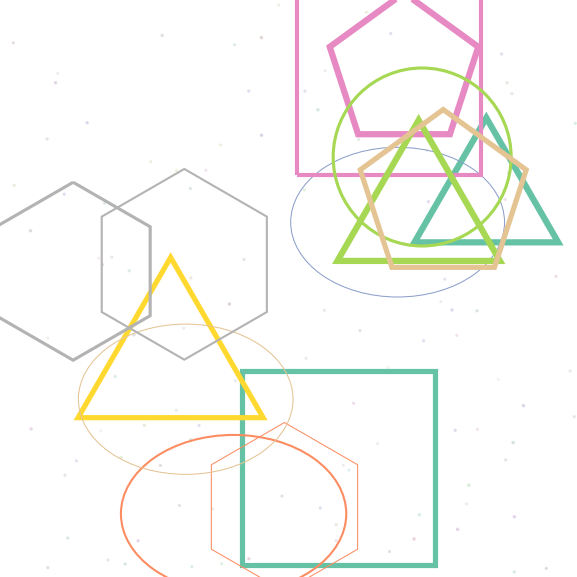[{"shape": "square", "thickness": 2.5, "radius": 0.84, "center": [0.586, 0.189]}, {"shape": "triangle", "thickness": 3, "radius": 0.72, "center": [0.842, 0.651]}, {"shape": "oval", "thickness": 1, "radius": 0.98, "center": [0.404, 0.109]}, {"shape": "hexagon", "thickness": 0.5, "radius": 0.73, "center": [0.493, 0.121]}, {"shape": "oval", "thickness": 0.5, "radius": 0.93, "center": [0.689, 0.614]}, {"shape": "pentagon", "thickness": 3, "radius": 0.68, "center": [0.7, 0.876]}, {"shape": "square", "thickness": 2, "radius": 0.79, "center": [0.674, 0.854]}, {"shape": "circle", "thickness": 1.5, "radius": 0.77, "center": [0.731, 0.727]}, {"shape": "triangle", "thickness": 3, "radius": 0.81, "center": [0.725, 0.629]}, {"shape": "triangle", "thickness": 2.5, "radius": 0.92, "center": [0.295, 0.368]}, {"shape": "oval", "thickness": 0.5, "radius": 0.93, "center": [0.322, 0.308]}, {"shape": "pentagon", "thickness": 2.5, "radius": 0.76, "center": [0.767, 0.658]}, {"shape": "hexagon", "thickness": 1, "radius": 0.83, "center": [0.319, 0.541]}, {"shape": "hexagon", "thickness": 1.5, "radius": 0.77, "center": [0.127, 0.529]}]